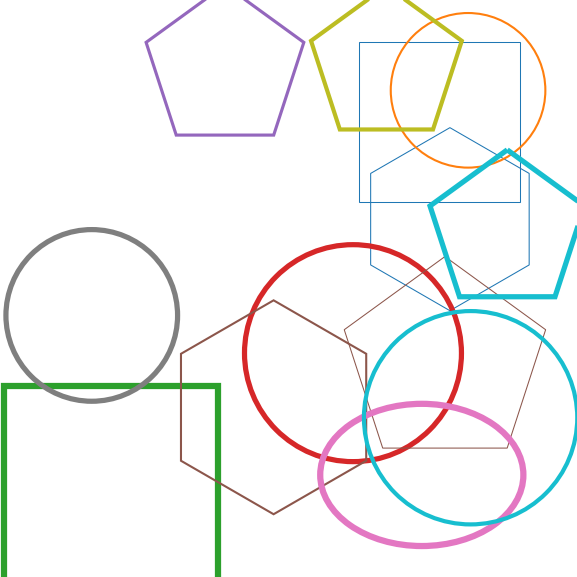[{"shape": "square", "thickness": 0.5, "radius": 0.69, "center": [0.761, 0.788]}, {"shape": "hexagon", "thickness": 0.5, "radius": 0.79, "center": [0.779, 0.62]}, {"shape": "circle", "thickness": 1, "radius": 0.67, "center": [0.81, 0.843]}, {"shape": "square", "thickness": 3, "radius": 0.93, "center": [0.193, 0.146]}, {"shape": "circle", "thickness": 2.5, "radius": 0.94, "center": [0.611, 0.388]}, {"shape": "pentagon", "thickness": 1.5, "radius": 0.72, "center": [0.39, 0.881]}, {"shape": "hexagon", "thickness": 1, "radius": 0.93, "center": [0.474, 0.294]}, {"shape": "pentagon", "thickness": 0.5, "radius": 0.92, "center": [0.77, 0.372]}, {"shape": "oval", "thickness": 3, "radius": 0.88, "center": [0.73, 0.177]}, {"shape": "circle", "thickness": 2.5, "radius": 0.74, "center": [0.159, 0.453]}, {"shape": "pentagon", "thickness": 2, "radius": 0.69, "center": [0.669, 0.886]}, {"shape": "pentagon", "thickness": 2.5, "radius": 0.7, "center": [0.878, 0.599]}, {"shape": "circle", "thickness": 2, "radius": 0.92, "center": [0.815, 0.276]}]